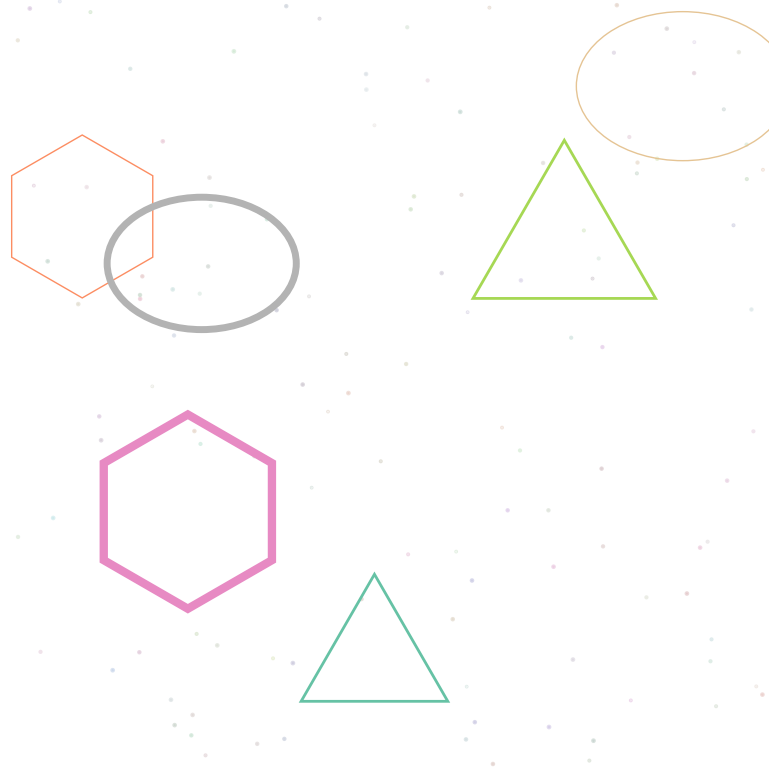[{"shape": "triangle", "thickness": 1, "radius": 0.55, "center": [0.486, 0.144]}, {"shape": "hexagon", "thickness": 0.5, "radius": 0.53, "center": [0.107, 0.719]}, {"shape": "hexagon", "thickness": 3, "radius": 0.63, "center": [0.244, 0.336]}, {"shape": "triangle", "thickness": 1, "radius": 0.68, "center": [0.733, 0.681]}, {"shape": "oval", "thickness": 0.5, "radius": 0.69, "center": [0.887, 0.888]}, {"shape": "oval", "thickness": 2.5, "radius": 0.61, "center": [0.262, 0.658]}]